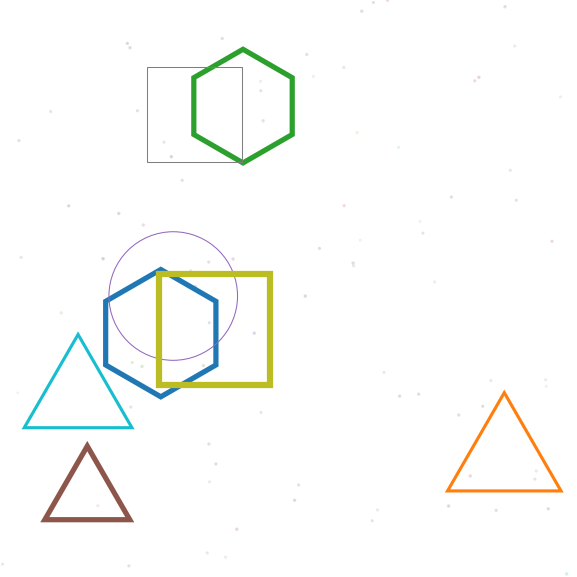[{"shape": "hexagon", "thickness": 2.5, "radius": 0.55, "center": [0.278, 0.422]}, {"shape": "triangle", "thickness": 1.5, "radius": 0.57, "center": [0.873, 0.206]}, {"shape": "hexagon", "thickness": 2.5, "radius": 0.49, "center": [0.421, 0.815]}, {"shape": "circle", "thickness": 0.5, "radius": 0.56, "center": [0.3, 0.487]}, {"shape": "triangle", "thickness": 2.5, "radius": 0.42, "center": [0.151, 0.142]}, {"shape": "square", "thickness": 0.5, "radius": 0.41, "center": [0.337, 0.801]}, {"shape": "square", "thickness": 3, "radius": 0.48, "center": [0.371, 0.428]}, {"shape": "triangle", "thickness": 1.5, "radius": 0.54, "center": [0.135, 0.312]}]